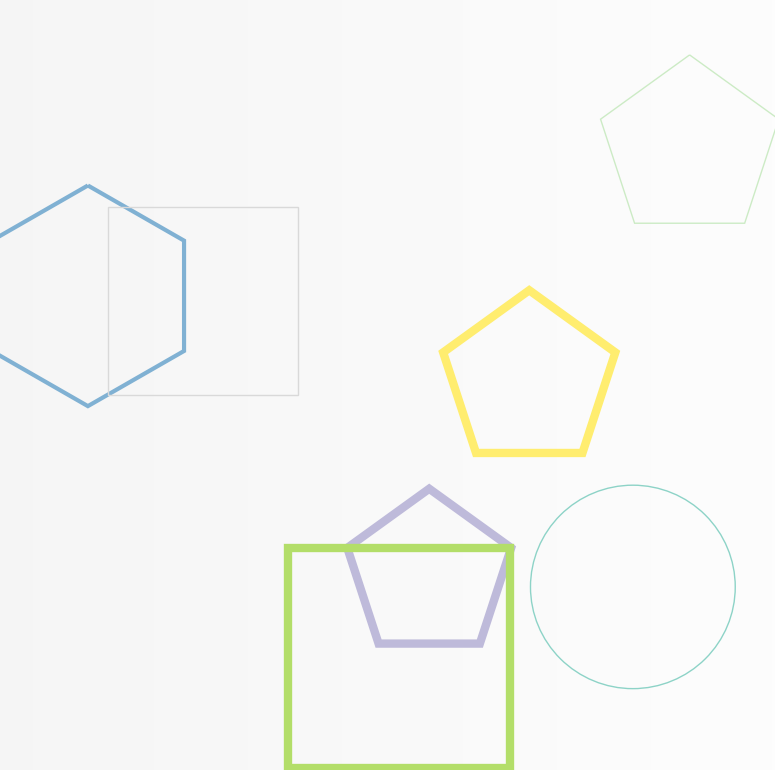[{"shape": "circle", "thickness": 0.5, "radius": 0.66, "center": [0.817, 0.238]}, {"shape": "pentagon", "thickness": 3, "radius": 0.56, "center": [0.554, 0.254]}, {"shape": "hexagon", "thickness": 1.5, "radius": 0.72, "center": [0.113, 0.616]}, {"shape": "square", "thickness": 3, "radius": 0.72, "center": [0.515, 0.145]}, {"shape": "square", "thickness": 0.5, "radius": 0.61, "center": [0.262, 0.609]}, {"shape": "pentagon", "thickness": 0.5, "radius": 0.6, "center": [0.89, 0.808]}, {"shape": "pentagon", "thickness": 3, "radius": 0.58, "center": [0.683, 0.506]}]